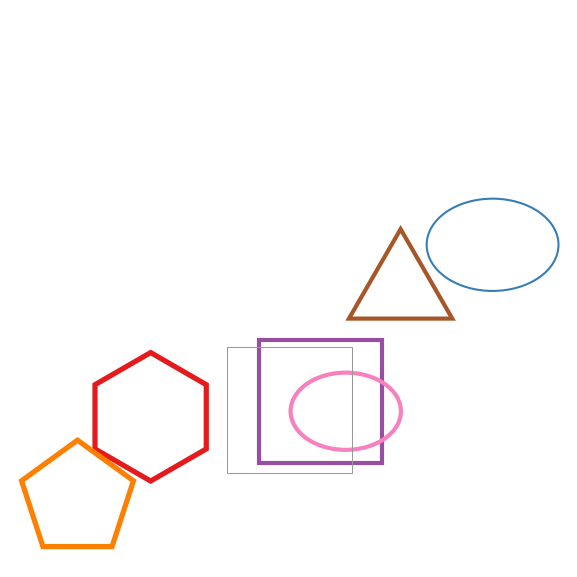[{"shape": "hexagon", "thickness": 2.5, "radius": 0.56, "center": [0.261, 0.277]}, {"shape": "oval", "thickness": 1, "radius": 0.57, "center": [0.853, 0.575]}, {"shape": "square", "thickness": 2, "radius": 0.53, "center": [0.555, 0.303]}, {"shape": "pentagon", "thickness": 2.5, "radius": 0.51, "center": [0.134, 0.135]}, {"shape": "triangle", "thickness": 2, "radius": 0.52, "center": [0.694, 0.499]}, {"shape": "oval", "thickness": 2, "radius": 0.48, "center": [0.599, 0.287]}, {"shape": "square", "thickness": 0.5, "radius": 0.54, "center": [0.501, 0.29]}]